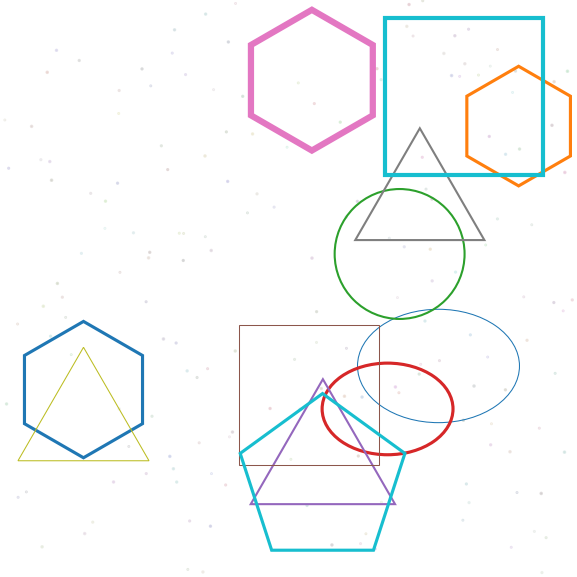[{"shape": "oval", "thickness": 0.5, "radius": 0.7, "center": [0.759, 0.365]}, {"shape": "hexagon", "thickness": 1.5, "radius": 0.59, "center": [0.145, 0.325]}, {"shape": "hexagon", "thickness": 1.5, "radius": 0.52, "center": [0.898, 0.781]}, {"shape": "circle", "thickness": 1, "radius": 0.56, "center": [0.692, 0.559]}, {"shape": "oval", "thickness": 1.5, "radius": 0.57, "center": [0.671, 0.291]}, {"shape": "triangle", "thickness": 1, "radius": 0.72, "center": [0.559, 0.198]}, {"shape": "square", "thickness": 0.5, "radius": 0.6, "center": [0.535, 0.315]}, {"shape": "hexagon", "thickness": 3, "radius": 0.61, "center": [0.54, 0.86]}, {"shape": "triangle", "thickness": 1, "radius": 0.65, "center": [0.727, 0.648]}, {"shape": "triangle", "thickness": 0.5, "radius": 0.65, "center": [0.145, 0.267]}, {"shape": "pentagon", "thickness": 1.5, "radius": 0.75, "center": [0.559, 0.168]}, {"shape": "square", "thickness": 2, "radius": 0.68, "center": [0.804, 0.832]}]